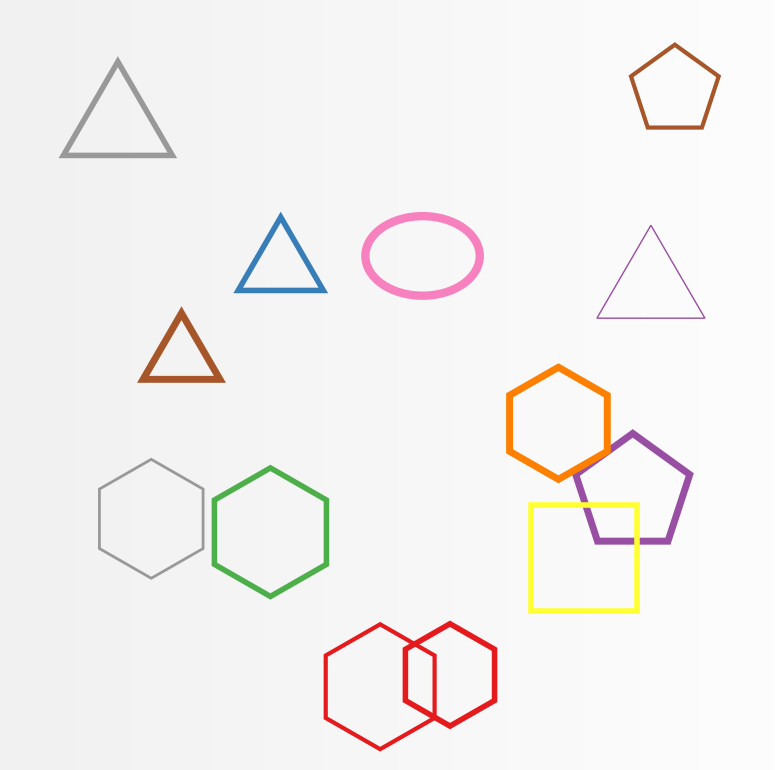[{"shape": "hexagon", "thickness": 1.5, "radius": 0.41, "center": [0.491, 0.108]}, {"shape": "hexagon", "thickness": 2, "radius": 0.33, "center": [0.581, 0.123]}, {"shape": "triangle", "thickness": 2, "radius": 0.32, "center": [0.362, 0.655]}, {"shape": "hexagon", "thickness": 2, "radius": 0.42, "center": [0.349, 0.309]}, {"shape": "pentagon", "thickness": 2.5, "radius": 0.39, "center": [0.816, 0.36]}, {"shape": "triangle", "thickness": 0.5, "radius": 0.4, "center": [0.84, 0.627]}, {"shape": "hexagon", "thickness": 2.5, "radius": 0.36, "center": [0.721, 0.45]}, {"shape": "square", "thickness": 2, "radius": 0.34, "center": [0.753, 0.275]}, {"shape": "pentagon", "thickness": 1.5, "radius": 0.3, "center": [0.871, 0.882]}, {"shape": "triangle", "thickness": 2.5, "radius": 0.29, "center": [0.234, 0.536]}, {"shape": "oval", "thickness": 3, "radius": 0.37, "center": [0.545, 0.668]}, {"shape": "hexagon", "thickness": 1, "radius": 0.39, "center": [0.195, 0.326]}, {"shape": "triangle", "thickness": 2, "radius": 0.41, "center": [0.152, 0.839]}]